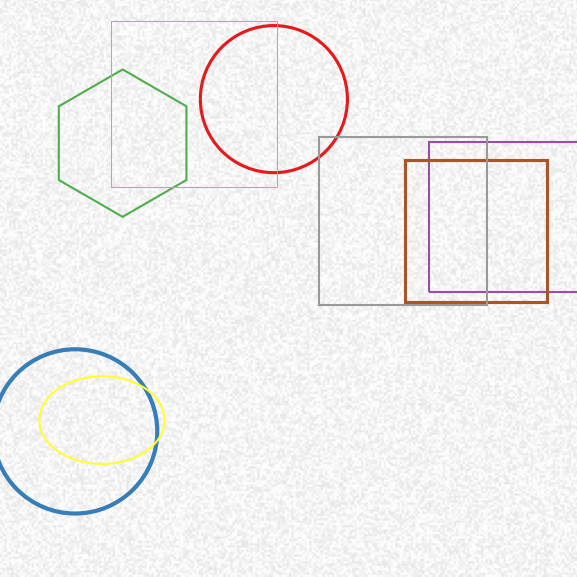[{"shape": "circle", "thickness": 1.5, "radius": 0.64, "center": [0.474, 0.827]}, {"shape": "circle", "thickness": 2, "radius": 0.71, "center": [0.13, 0.252]}, {"shape": "hexagon", "thickness": 1, "radius": 0.64, "center": [0.212, 0.751]}, {"shape": "square", "thickness": 1, "radius": 0.65, "center": [0.873, 0.623]}, {"shape": "oval", "thickness": 1, "radius": 0.54, "center": [0.177, 0.272]}, {"shape": "square", "thickness": 1.5, "radius": 0.61, "center": [0.824, 0.599]}, {"shape": "square", "thickness": 0.5, "radius": 0.72, "center": [0.336, 0.819]}, {"shape": "square", "thickness": 1, "radius": 0.73, "center": [0.698, 0.617]}]